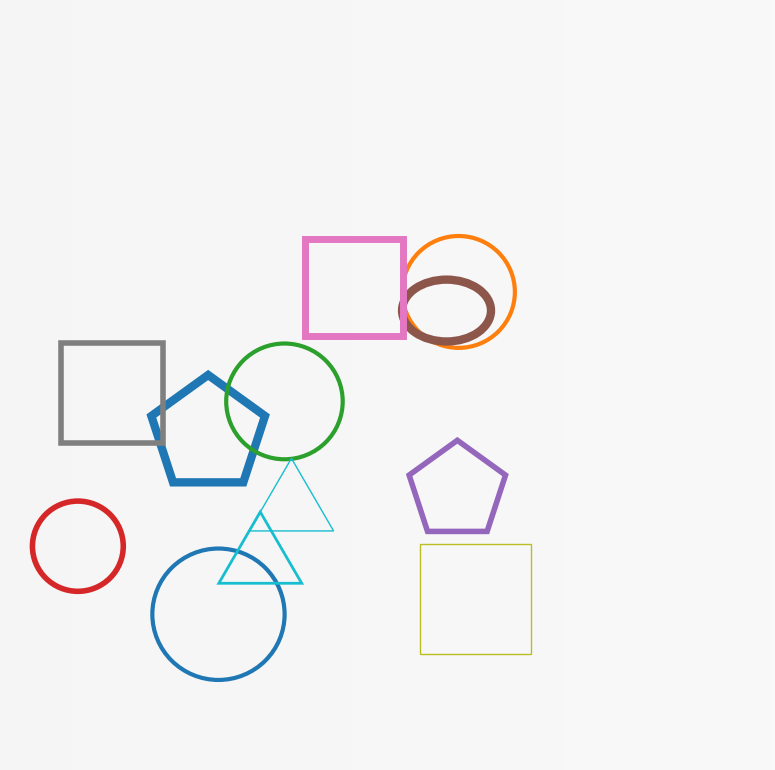[{"shape": "pentagon", "thickness": 3, "radius": 0.39, "center": [0.269, 0.436]}, {"shape": "circle", "thickness": 1.5, "radius": 0.43, "center": [0.282, 0.202]}, {"shape": "circle", "thickness": 1.5, "radius": 0.36, "center": [0.592, 0.621]}, {"shape": "circle", "thickness": 1.5, "radius": 0.38, "center": [0.367, 0.479]}, {"shape": "circle", "thickness": 2, "radius": 0.29, "center": [0.1, 0.291]}, {"shape": "pentagon", "thickness": 2, "radius": 0.33, "center": [0.59, 0.363]}, {"shape": "oval", "thickness": 3, "radius": 0.29, "center": [0.576, 0.597]}, {"shape": "square", "thickness": 2.5, "radius": 0.32, "center": [0.456, 0.627]}, {"shape": "square", "thickness": 2, "radius": 0.33, "center": [0.144, 0.49]}, {"shape": "square", "thickness": 0.5, "radius": 0.36, "center": [0.613, 0.222]}, {"shape": "triangle", "thickness": 1, "radius": 0.31, "center": [0.336, 0.273]}, {"shape": "triangle", "thickness": 0.5, "radius": 0.31, "center": [0.376, 0.342]}]